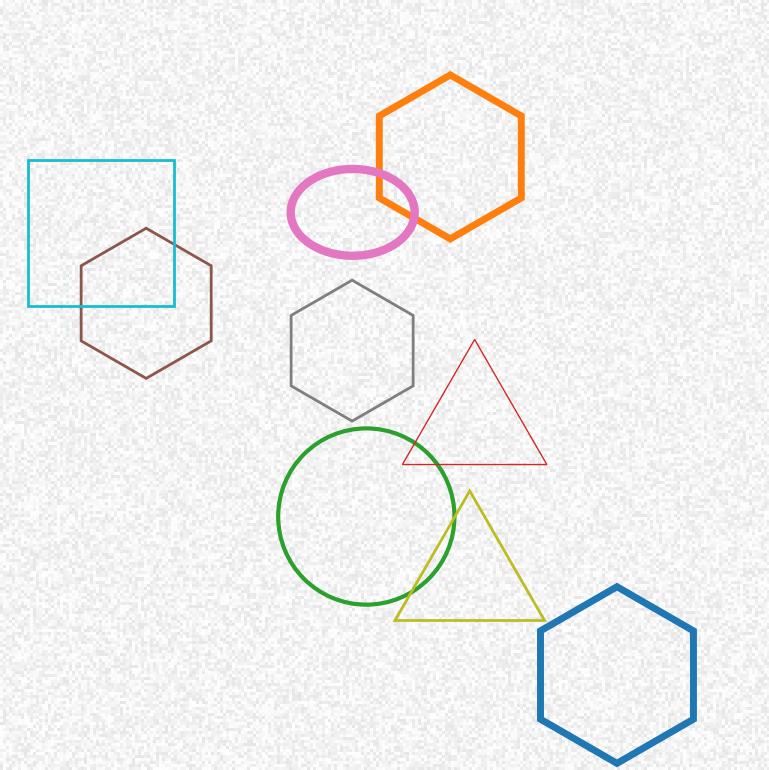[{"shape": "hexagon", "thickness": 2.5, "radius": 0.57, "center": [0.801, 0.123]}, {"shape": "hexagon", "thickness": 2.5, "radius": 0.53, "center": [0.585, 0.796]}, {"shape": "circle", "thickness": 1.5, "radius": 0.57, "center": [0.476, 0.329]}, {"shape": "triangle", "thickness": 0.5, "radius": 0.54, "center": [0.616, 0.451]}, {"shape": "hexagon", "thickness": 1, "radius": 0.49, "center": [0.19, 0.606]}, {"shape": "oval", "thickness": 3, "radius": 0.4, "center": [0.458, 0.724]}, {"shape": "hexagon", "thickness": 1, "radius": 0.46, "center": [0.457, 0.545]}, {"shape": "triangle", "thickness": 1, "radius": 0.56, "center": [0.61, 0.25]}, {"shape": "square", "thickness": 1, "radius": 0.47, "center": [0.132, 0.698]}]